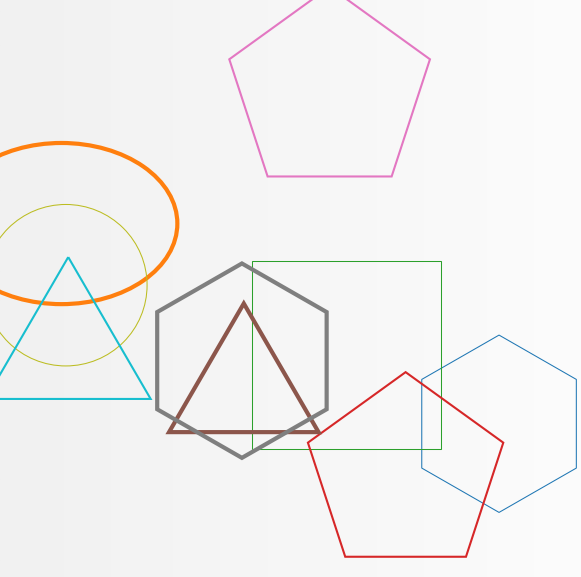[{"shape": "hexagon", "thickness": 0.5, "radius": 0.77, "center": [0.859, 0.265]}, {"shape": "oval", "thickness": 2, "radius": 1.0, "center": [0.106, 0.612]}, {"shape": "square", "thickness": 0.5, "radius": 0.81, "center": [0.596, 0.385]}, {"shape": "pentagon", "thickness": 1, "radius": 0.88, "center": [0.698, 0.178]}, {"shape": "triangle", "thickness": 2, "radius": 0.74, "center": [0.419, 0.325]}, {"shape": "pentagon", "thickness": 1, "radius": 0.91, "center": [0.567, 0.84]}, {"shape": "hexagon", "thickness": 2, "radius": 0.84, "center": [0.416, 0.375]}, {"shape": "circle", "thickness": 0.5, "radius": 0.7, "center": [0.113, 0.505]}, {"shape": "triangle", "thickness": 1, "radius": 0.82, "center": [0.117, 0.39]}]